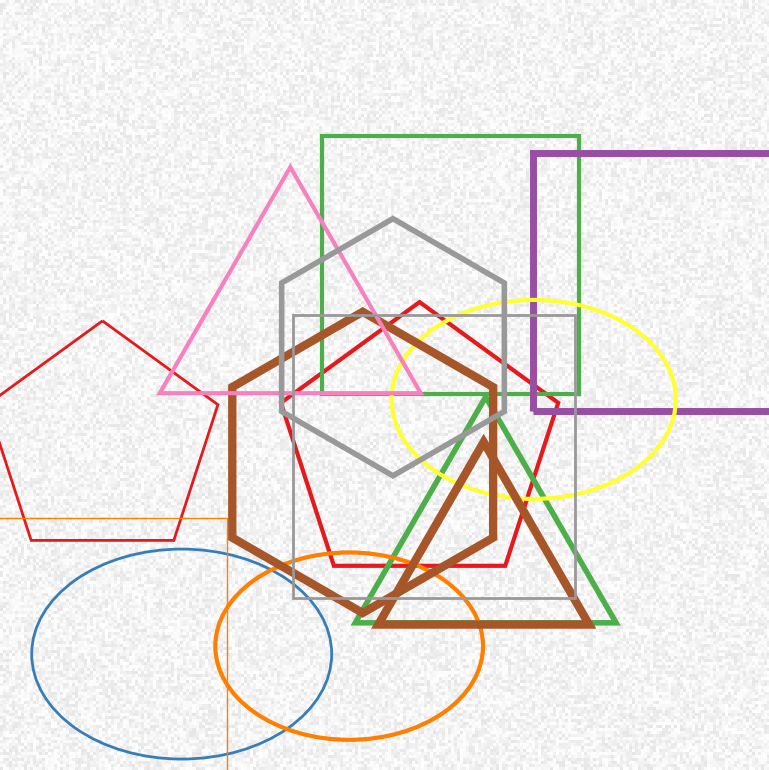[{"shape": "pentagon", "thickness": 1.5, "radius": 0.95, "center": [0.545, 0.418]}, {"shape": "pentagon", "thickness": 1, "radius": 0.79, "center": [0.133, 0.426]}, {"shape": "oval", "thickness": 1, "radius": 0.97, "center": [0.236, 0.151]}, {"shape": "square", "thickness": 1.5, "radius": 0.84, "center": [0.585, 0.656]}, {"shape": "triangle", "thickness": 2, "radius": 0.98, "center": [0.631, 0.289]}, {"shape": "square", "thickness": 2.5, "radius": 0.84, "center": [0.86, 0.634]}, {"shape": "oval", "thickness": 1.5, "radius": 0.87, "center": [0.453, 0.161]}, {"shape": "square", "thickness": 0.5, "radius": 0.92, "center": [0.11, 0.143]}, {"shape": "oval", "thickness": 1.5, "radius": 0.92, "center": [0.693, 0.481]}, {"shape": "hexagon", "thickness": 3, "radius": 0.98, "center": [0.471, 0.4]}, {"shape": "triangle", "thickness": 3, "radius": 0.79, "center": [0.628, 0.268]}, {"shape": "triangle", "thickness": 1.5, "radius": 0.98, "center": [0.377, 0.587]}, {"shape": "hexagon", "thickness": 2, "radius": 0.83, "center": [0.51, 0.549]}, {"shape": "square", "thickness": 1, "radius": 0.92, "center": [0.564, 0.407]}]